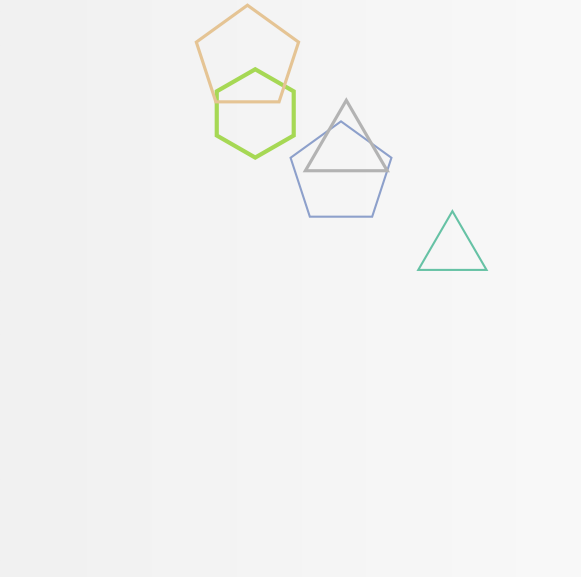[{"shape": "triangle", "thickness": 1, "radius": 0.34, "center": [0.778, 0.566]}, {"shape": "pentagon", "thickness": 1, "radius": 0.46, "center": [0.587, 0.698]}, {"shape": "hexagon", "thickness": 2, "radius": 0.38, "center": [0.439, 0.803]}, {"shape": "pentagon", "thickness": 1.5, "radius": 0.46, "center": [0.426, 0.898]}, {"shape": "triangle", "thickness": 1.5, "radius": 0.41, "center": [0.596, 0.744]}]